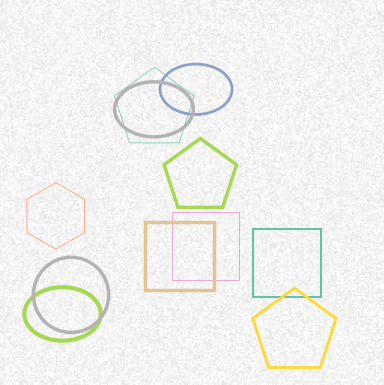[{"shape": "square", "thickness": 1.5, "radius": 0.44, "center": [0.746, 0.317]}, {"shape": "pentagon", "thickness": 0.5, "radius": 0.54, "center": [0.401, 0.717]}, {"shape": "hexagon", "thickness": 0.5, "radius": 0.43, "center": [0.145, 0.439]}, {"shape": "oval", "thickness": 2, "radius": 0.47, "center": [0.509, 0.768]}, {"shape": "square", "thickness": 0.5, "radius": 0.44, "center": [0.534, 0.361]}, {"shape": "oval", "thickness": 3, "radius": 0.5, "center": [0.162, 0.185]}, {"shape": "pentagon", "thickness": 2.5, "radius": 0.49, "center": [0.52, 0.541]}, {"shape": "pentagon", "thickness": 2, "radius": 0.57, "center": [0.765, 0.138]}, {"shape": "square", "thickness": 2.5, "radius": 0.44, "center": [0.466, 0.335]}, {"shape": "circle", "thickness": 2.5, "radius": 0.49, "center": [0.185, 0.234]}, {"shape": "oval", "thickness": 2.5, "radius": 0.51, "center": [0.4, 0.716]}]